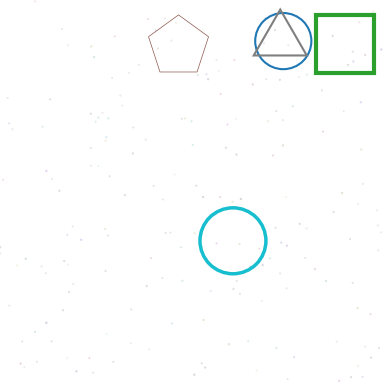[{"shape": "circle", "thickness": 1.5, "radius": 0.36, "center": [0.736, 0.893]}, {"shape": "square", "thickness": 3, "radius": 0.38, "center": [0.897, 0.885]}, {"shape": "pentagon", "thickness": 0.5, "radius": 0.41, "center": [0.464, 0.879]}, {"shape": "triangle", "thickness": 1.5, "radius": 0.4, "center": [0.728, 0.896]}, {"shape": "circle", "thickness": 2.5, "radius": 0.43, "center": [0.605, 0.375]}]